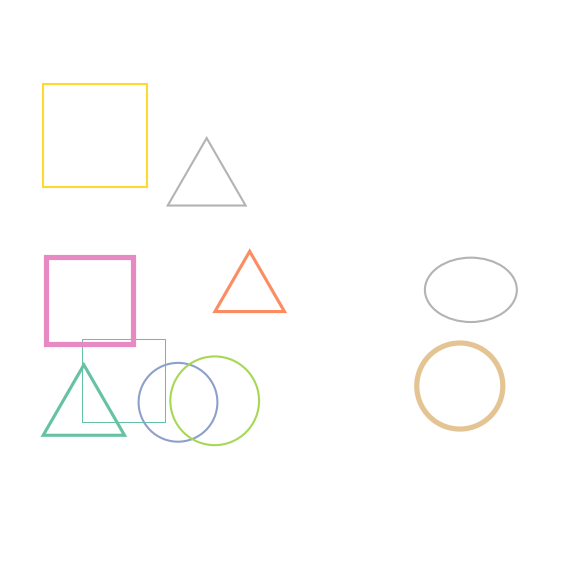[{"shape": "triangle", "thickness": 1.5, "radius": 0.41, "center": [0.145, 0.286]}, {"shape": "square", "thickness": 0.5, "radius": 0.36, "center": [0.214, 0.34]}, {"shape": "triangle", "thickness": 1.5, "radius": 0.35, "center": [0.432, 0.494]}, {"shape": "circle", "thickness": 1, "radius": 0.34, "center": [0.308, 0.303]}, {"shape": "square", "thickness": 2.5, "radius": 0.38, "center": [0.155, 0.479]}, {"shape": "circle", "thickness": 1, "radius": 0.38, "center": [0.372, 0.305]}, {"shape": "square", "thickness": 1, "radius": 0.45, "center": [0.165, 0.764]}, {"shape": "circle", "thickness": 2.5, "radius": 0.37, "center": [0.796, 0.331]}, {"shape": "oval", "thickness": 1, "radius": 0.4, "center": [0.815, 0.497]}, {"shape": "triangle", "thickness": 1, "radius": 0.39, "center": [0.358, 0.682]}]